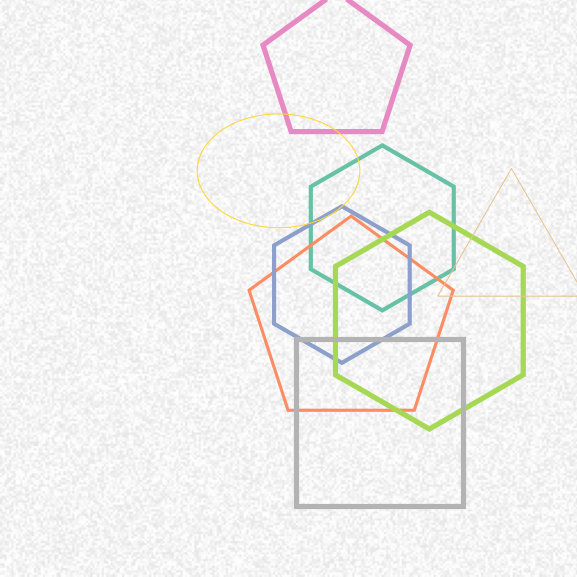[{"shape": "hexagon", "thickness": 2, "radius": 0.71, "center": [0.662, 0.605]}, {"shape": "pentagon", "thickness": 1.5, "radius": 0.93, "center": [0.608, 0.439]}, {"shape": "hexagon", "thickness": 2, "radius": 0.68, "center": [0.592, 0.506]}, {"shape": "pentagon", "thickness": 2.5, "radius": 0.67, "center": [0.583, 0.88]}, {"shape": "hexagon", "thickness": 2.5, "radius": 0.94, "center": [0.743, 0.444]}, {"shape": "oval", "thickness": 0.5, "radius": 0.7, "center": [0.482, 0.703]}, {"shape": "triangle", "thickness": 0.5, "radius": 0.74, "center": [0.886, 0.56]}, {"shape": "square", "thickness": 2.5, "radius": 0.72, "center": [0.657, 0.268]}]